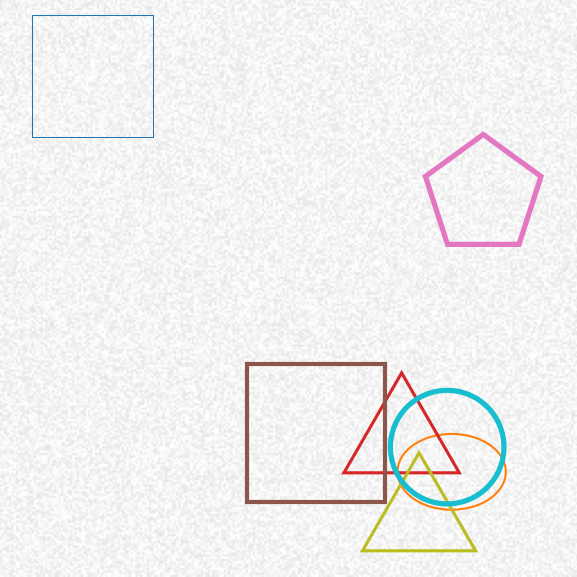[{"shape": "square", "thickness": 0.5, "radius": 0.53, "center": [0.16, 0.867]}, {"shape": "oval", "thickness": 1, "radius": 0.47, "center": [0.782, 0.182]}, {"shape": "triangle", "thickness": 1.5, "radius": 0.58, "center": [0.695, 0.238]}, {"shape": "square", "thickness": 2, "radius": 0.6, "center": [0.548, 0.249]}, {"shape": "pentagon", "thickness": 2.5, "radius": 0.53, "center": [0.837, 0.661]}, {"shape": "triangle", "thickness": 1.5, "radius": 0.57, "center": [0.726, 0.102]}, {"shape": "circle", "thickness": 2.5, "radius": 0.49, "center": [0.774, 0.225]}]